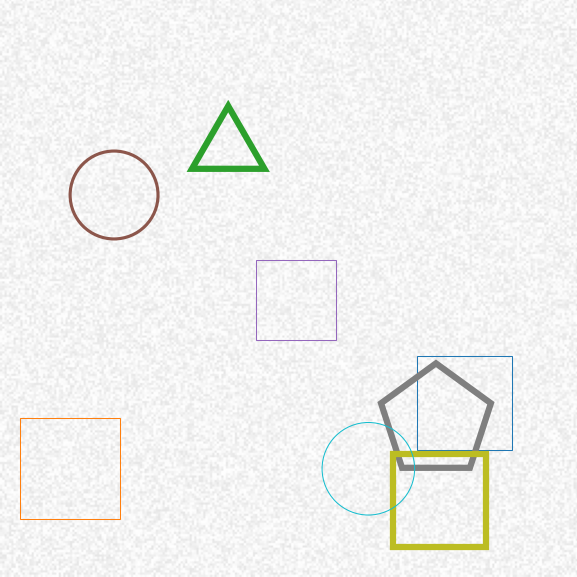[{"shape": "square", "thickness": 0.5, "radius": 0.41, "center": [0.804, 0.301]}, {"shape": "square", "thickness": 0.5, "radius": 0.44, "center": [0.121, 0.188]}, {"shape": "triangle", "thickness": 3, "radius": 0.36, "center": [0.395, 0.743]}, {"shape": "square", "thickness": 0.5, "radius": 0.35, "center": [0.513, 0.48]}, {"shape": "circle", "thickness": 1.5, "radius": 0.38, "center": [0.198, 0.661]}, {"shape": "pentagon", "thickness": 3, "radius": 0.5, "center": [0.755, 0.27]}, {"shape": "square", "thickness": 3, "radius": 0.4, "center": [0.761, 0.133]}, {"shape": "circle", "thickness": 0.5, "radius": 0.4, "center": [0.638, 0.187]}]